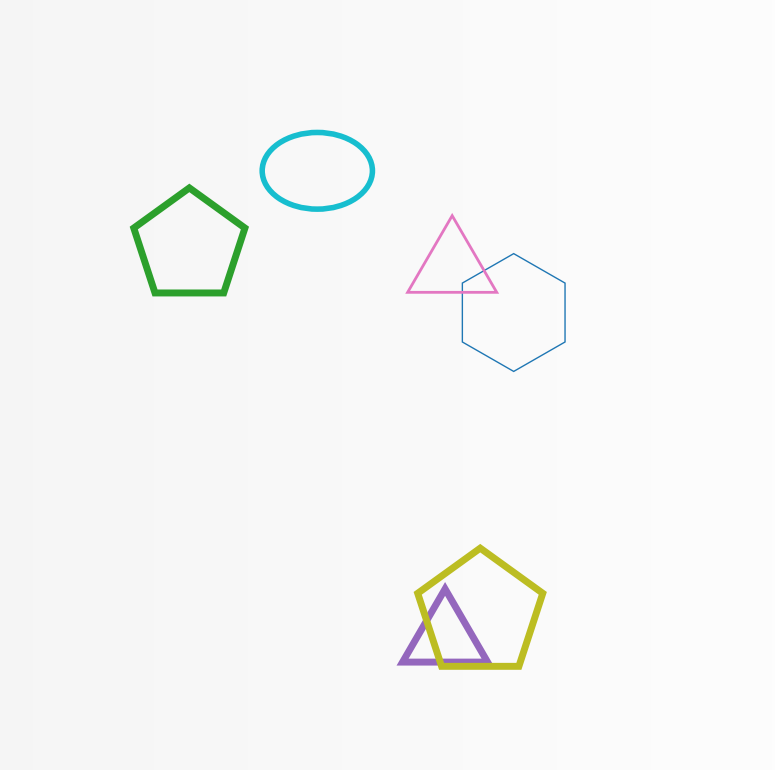[{"shape": "hexagon", "thickness": 0.5, "radius": 0.38, "center": [0.663, 0.594]}, {"shape": "pentagon", "thickness": 2.5, "radius": 0.38, "center": [0.244, 0.681]}, {"shape": "triangle", "thickness": 2.5, "radius": 0.32, "center": [0.574, 0.172]}, {"shape": "triangle", "thickness": 1, "radius": 0.33, "center": [0.583, 0.654]}, {"shape": "pentagon", "thickness": 2.5, "radius": 0.42, "center": [0.62, 0.203]}, {"shape": "oval", "thickness": 2, "radius": 0.36, "center": [0.409, 0.778]}]